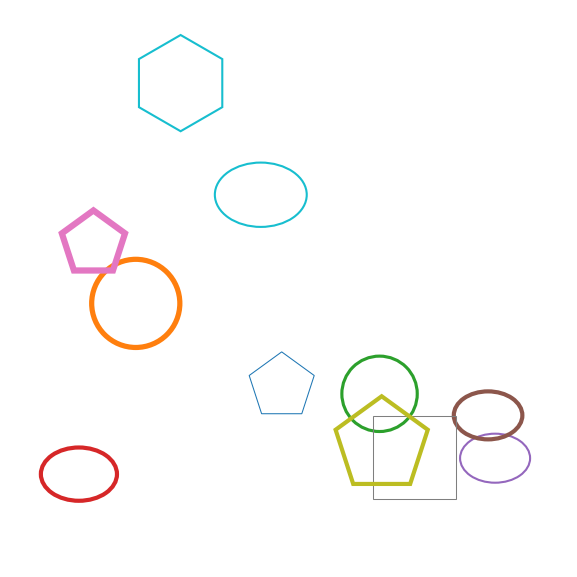[{"shape": "pentagon", "thickness": 0.5, "radius": 0.3, "center": [0.488, 0.331]}, {"shape": "circle", "thickness": 2.5, "radius": 0.38, "center": [0.235, 0.474]}, {"shape": "circle", "thickness": 1.5, "radius": 0.33, "center": [0.657, 0.317]}, {"shape": "oval", "thickness": 2, "radius": 0.33, "center": [0.137, 0.178]}, {"shape": "oval", "thickness": 1, "radius": 0.3, "center": [0.857, 0.206]}, {"shape": "oval", "thickness": 2, "radius": 0.3, "center": [0.845, 0.28]}, {"shape": "pentagon", "thickness": 3, "radius": 0.29, "center": [0.162, 0.577]}, {"shape": "square", "thickness": 0.5, "radius": 0.36, "center": [0.718, 0.207]}, {"shape": "pentagon", "thickness": 2, "radius": 0.42, "center": [0.661, 0.229]}, {"shape": "hexagon", "thickness": 1, "radius": 0.42, "center": [0.313, 0.855]}, {"shape": "oval", "thickness": 1, "radius": 0.4, "center": [0.452, 0.662]}]